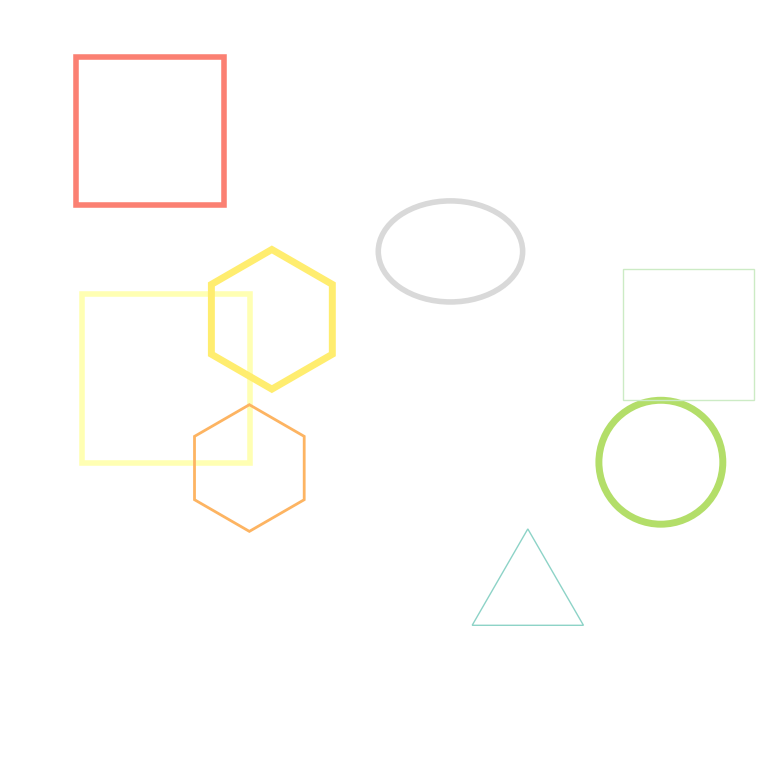[{"shape": "triangle", "thickness": 0.5, "radius": 0.42, "center": [0.685, 0.23]}, {"shape": "square", "thickness": 2, "radius": 0.55, "center": [0.216, 0.508]}, {"shape": "square", "thickness": 2, "radius": 0.48, "center": [0.195, 0.83]}, {"shape": "hexagon", "thickness": 1, "radius": 0.41, "center": [0.324, 0.392]}, {"shape": "circle", "thickness": 2.5, "radius": 0.4, "center": [0.858, 0.4]}, {"shape": "oval", "thickness": 2, "radius": 0.47, "center": [0.585, 0.673]}, {"shape": "square", "thickness": 0.5, "radius": 0.43, "center": [0.894, 0.565]}, {"shape": "hexagon", "thickness": 2.5, "radius": 0.45, "center": [0.353, 0.585]}]